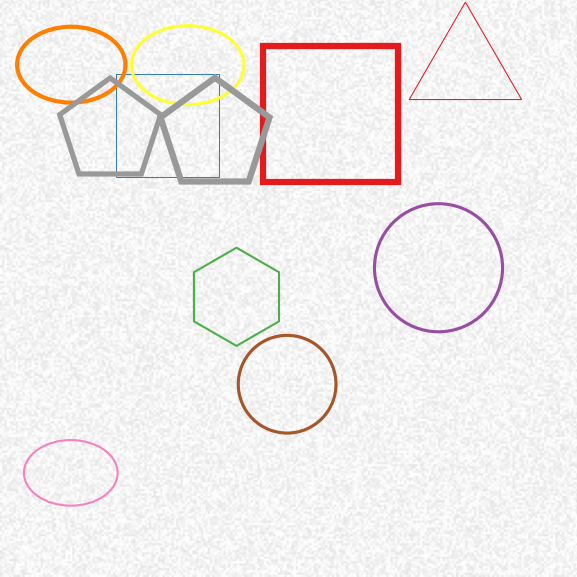[{"shape": "triangle", "thickness": 0.5, "radius": 0.56, "center": [0.806, 0.883]}, {"shape": "square", "thickness": 3, "radius": 0.59, "center": [0.572, 0.802]}, {"shape": "square", "thickness": 0.5, "radius": 0.44, "center": [0.29, 0.782]}, {"shape": "hexagon", "thickness": 1, "radius": 0.43, "center": [0.409, 0.485]}, {"shape": "circle", "thickness": 1.5, "radius": 0.55, "center": [0.759, 0.536]}, {"shape": "oval", "thickness": 2, "radius": 0.47, "center": [0.123, 0.887]}, {"shape": "oval", "thickness": 1.5, "radius": 0.49, "center": [0.325, 0.886]}, {"shape": "circle", "thickness": 1.5, "radius": 0.42, "center": [0.497, 0.334]}, {"shape": "oval", "thickness": 1, "radius": 0.41, "center": [0.123, 0.18]}, {"shape": "pentagon", "thickness": 2.5, "radius": 0.46, "center": [0.191, 0.772]}, {"shape": "pentagon", "thickness": 3, "radius": 0.5, "center": [0.372, 0.765]}]